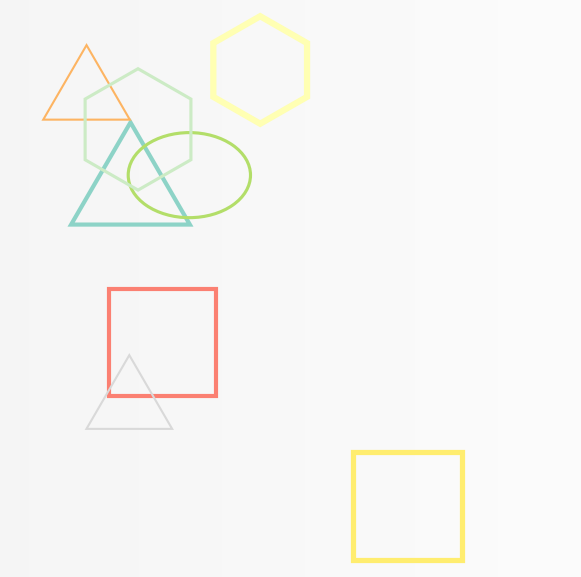[{"shape": "triangle", "thickness": 2, "radius": 0.59, "center": [0.224, 0.669]}, {"shape": "hexagon", "thickness": 3, "radius": 0.47, "center": [0.448, 0.878]}, {"shape": "square", "thickness": 2, "radius": 0.46, "center": [0.28, 0.406]}, {"shape": "triangle", "thickness": 1, "radius": 0.43, "center": [0.149, 0.835]}, {"shape": "oval", "thickness": 1.5, "radius": 0.53, "center": [0.326, 0.696]}, {"shape": "triangle", "thickness": 1, "radius": 0.43, "center": [0.222, 0.299]}, {"shape": "hexagon", "thickness": 1.5, "radius": 0.53, "center": [0.237, 0.775]}, {"shape": "square", "thickness": 2.5, "radius": 0.47, "center": [0.702, 0.123]}]